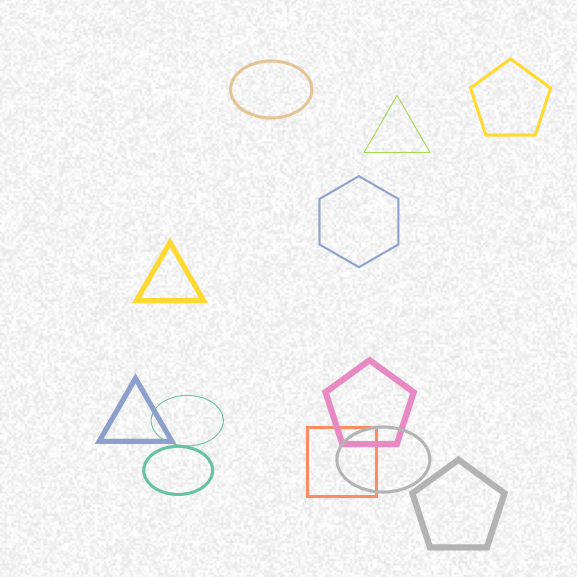[{"shape": "oval", "thickness": 0.5, "radius": 0.31, "center": [0.324, 0.271]}, {"shape": "oval", "thickness": 1.5, "radius": 0.3, "center": [0.309, 0.185]}, {"shape": "square", "thickness": 1.5, "radius": 0.3, "center": [0.592, 0.2]}, {"shape": "triangle", "thickness": 2.5, "radius": 0.36, "center": [0.235, 0.271]}, {"shape": "hexagon", "thickness": 1, "radius": 0.39, "center": [0.621, 0.615]}, {"shape": "pentagon", "thickness": 3, "radius": 0.4, "center": [0.64, 0.295]}, {"shape": "triangle", "thickness": 0.5, "radius": 0.33, "center": [0.687, 0.768]}, {"shape": "triangle", "thickness": 2.5, "radius": 0.34, "center": [0.294, 0.512]}, {"shape": "pentagon", "thickness": 1.5, "radius": 0.36, "center": [0.884, 0.824]}, {"shape": "oval", "thickness": 1.5, "radius": 0.35, "center": [0.47, 0.844]}, {"shape": "oval", "thickness": 1.5, "radius": 0.4, "center": [0.664, 0.203]}, {"shape": "pentagon", "thickness": 3, "radius": 0.42, "center": [0.794, 0.119]}]